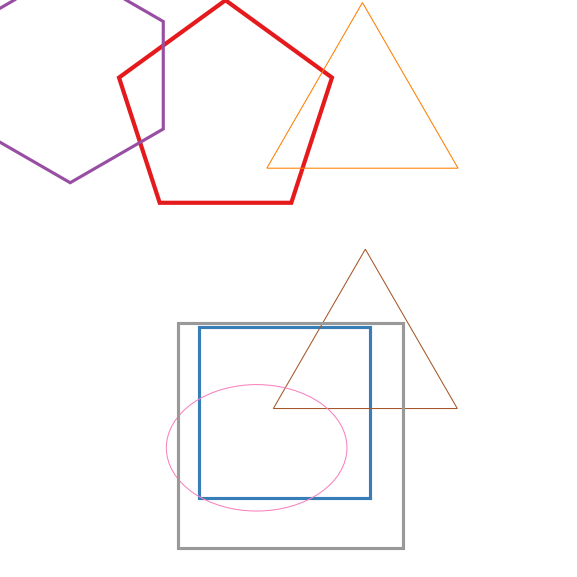[{"shape": "pentagon", "thickness": 2, "radius": 0.97, "center": [0.39, 0.805]}, {"shape": "square", "thickness": 1.5, "radius": 0.74, "center": [0.493, 0.284]}, {"shape": "hexagon", "thickness": 1.5, "radius": 0.93, "center": [0.122, 0.869]}, {"shape": "triangle", "thickness": 0.5, "radius": 0.96, "center": [0.628, 0.803]}, {"shape": "triangle", "thickness": 0.5, "radius": 0.92, "center": [0.633, 0.384]}, {"shape": "oval", "thickness": 0.5, "radius": 0.78, "center": [0.444, 0.224]}, {"shape": "square", "thickness": 1.5, "radius": 0.97, "center": [0.503, 0.245]}]